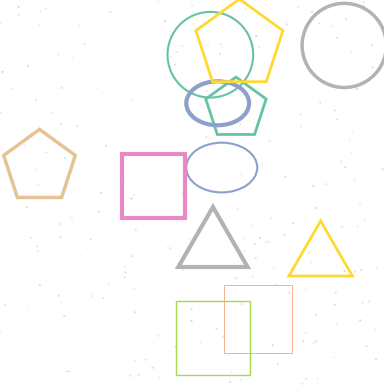[{"shape": "circle", "thickness": 1.5, "radius": 0.56, "center": [0.546, 0.858]}, {"shape": "pentagon", "thickness": 2, "radius": 0.41, "center": [0.613, 0.717]}, {"shape": "square", "thickness": 0.5, "radius": 0.44, "center": [0.67, 0.172]}, {"shape": "oval", "thickness": 3, "radius": 0.41, "center": [0.565, 0.732]}, {"shape": "oval", "thickness": 1.5, "radius": 0.46, "center": [0.576, 0.565]}, {"shape": "square", "thickness": 3, "radius": 0.41, "center": [0.399, 0.517]}, {"shape": "square", "thickness": 1, "radius": 0.48, "center": [0.554, 0.121]}, {"shape": "pentagon", "thickness": 2, "radius": 0.59, "center": [0.622, 0.884]}, {"shape": "triangle", "thickness": 2, "radius": 0.48, "center": [0.833, 0.331]}, {"shape": "pentagon", "thickness": 2.5, "radius": 0.49, "center": [0.103, 0.566]}, {"shape": "triangle", "thickness": 3, "radius": 0.52, "center": [0.553, 0.358]}, {"shape": "circle", "thickness": 2.5, "radius": 0.55, "center": [0.894, 0.882]}]